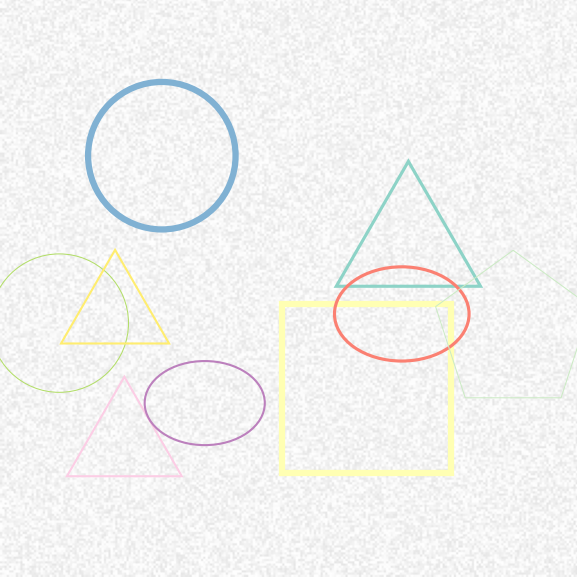[{"shape": "triangle", "thickness": 1.5, "radius": 0.72, "center": [0.707, 0.576]}, {"shape": "square", "thickness": 3, "radius": 0.73, "center": [0.634, 0.327]}, {"shape": "oval", "thickness": 1.5, "radius": 0.58, "center": [0.696, 0.456]}, {"shape": "circle", "thickness": 3, "radius": 0.64, "center": [0.28, 0.73]}, {"shape": "circle", "thickness": 0.5, "radius": 0.6, "center": [0.103, 0.44]}, {"shape": "triangle", "thickness": 1, "radius": 0.57, "center": [0.215, 0.232]}, {"shape": "oval", "thickness": 1, "radius": 0.52, "center": [0.355, 0.301]}, {"shape": "pentagon", "thickness": 0.5, "radius": 0.71, "center": [0.889, 0.425]}, {"shape": "triangle", "thickness": 1, "radius": 0.54, "center": [0.199, 0.458]}]